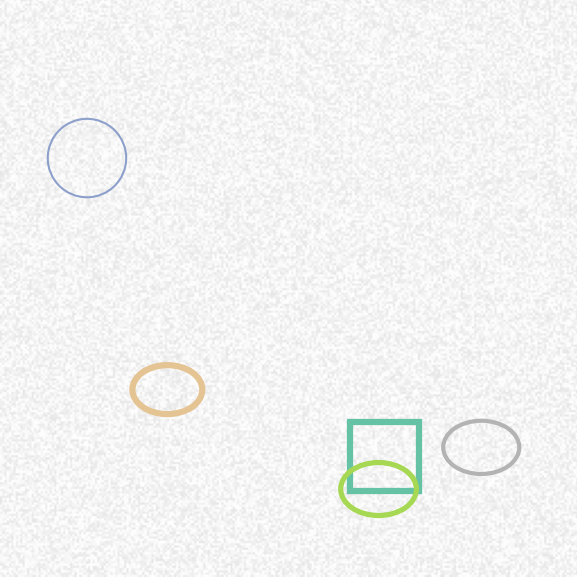[{"shape": "square", "thickness": 3, "radius": 0.3, "center": [0.665, 0.208]}, {"shape": "circle", "thickness": 1, "radius": 0.34, "center": [0.151, 0.725]}, {"shape": "oval", "thickness": 2.5, "radius": 0.33, "center": [0.655, 0.152]}, {"shape": "oval", "thickness": 3, "radius": 0.3, "center": [0.29, 0.324]}, {"shape": "oval", "thickness": 2, "radius": 0.33, "center": [0.833, 0.224]}]